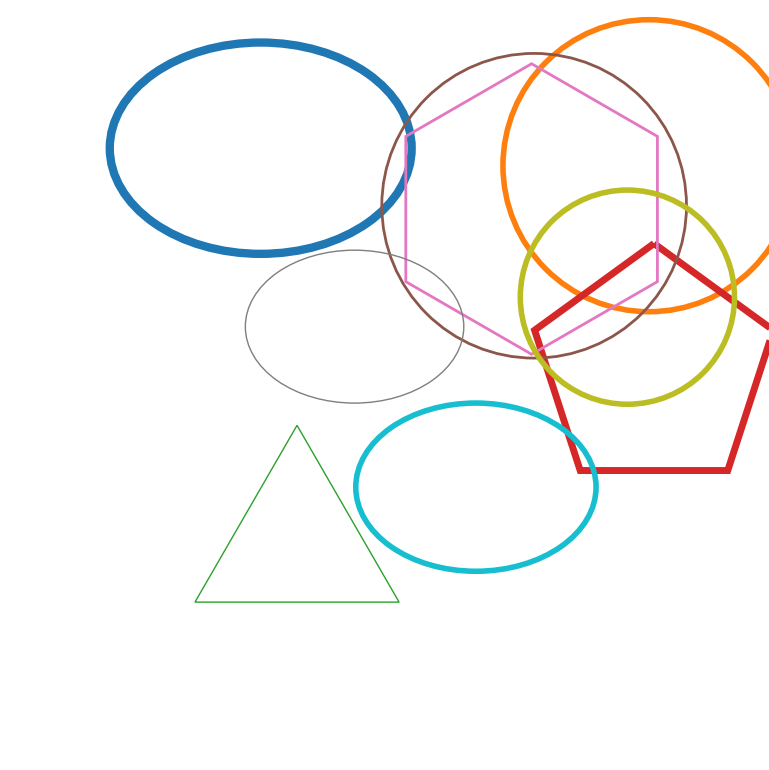[{"shape": "oval", "thickness": 3, "radius": 0.98, "center": [0.339, 0.808]}, {"shape": "circle", "thickness": 2, "radius": 0.95, "center": [0.843, 0.785]}, {"shape": "triangle", "thickness": 0.5, "radius": 0.77, "center": [0.386, 0.295]}, {"shape": "pentagon", "thickness": 2.5, "radius": 0.81, "center": [0.849, 0.521]}, {"shape": "circle", "thickness": 1, "radius": 0.99, "center": [0.694, 0.733]}, {"shape": "hexagon", "thickness": 1, "radius": 0.94, "center": [0.69, 0.729]}, {"shape": "oval", "thickness": 0.5, "radius": 0.71, "center": [0.46, 0.576]}, {"shape": "circle", "thickness": 2, "radius": 0.7, "center": [0.815, 0.614]}, {"shape": "oval", "thickness": 2, "radius": 0.78, "center": [0.618, 0.367]}]